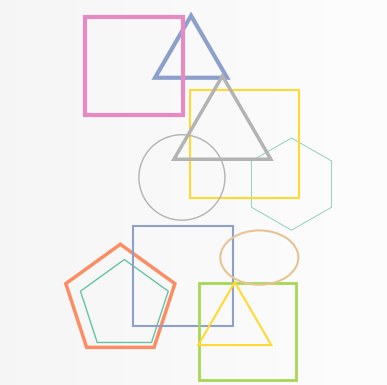[{"shape": "hexagon", "thickness": 0.5, "radius": 0.6, "center": [0.752, 0.522]}, {"shape": "pentagon", "thickness": 1, "radius": 0.6, "center": [0.321, 0.207]}, {"shape": "pentagon", "thickness": 2.5, "radius": 0.74, "center": [0.311, 0.218]}, {"shape": "triangle", "thickness": 3, "radius": 0.54, "center": [0.493, 0.852]}, {"shape": "square", "thickness": 1.5, "radius": 0.64, "center": [0.471, 0.283]}, {"shape": "square", "thickness": 3, "radius": 0.64, "center": [0.346, 0.828]}, {"shape": "square", "thickness": 2, "radius": 0.63, "center": [0.639, 0.139]}, {"shape": "triangle", "thickness": 1.5, "radius": 0.54, "center": [0.606, 0.158]}, {"shape": "square", "thickness": 1.5, "radius": 0.71, "center": [0.631, 0.626]}, {"shape": "oval", "thickness": 1.5, "radius": 0.5, "center": [0.669, 0.331]}, {"shape": "circle", "thickness": 1, "radius": 0.56, "center": [0.469, 0.539]}, {"shape": "triangle", "thickness": 2.5, "radius": 0.72, "center": [0.574, 0.659]}]